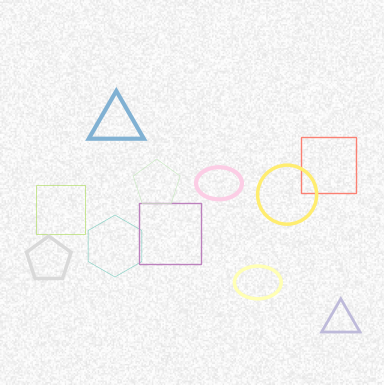[{"shape": "hexagon", "thickness": 0.5, "radius": 0.4, "center": [0.299, 0.361]}, {"shape": "oval", "thickness": 2.5, "radius": 0.3, "center": [0.67, 0.266]}, {"shape": "triangle", "thickness": 2, "radius": 0.29, "center": [0.885, 0.166]}, {"shape": "square", "thickness": 1, "radius": 0.36, "center": [0.853, 0.572]}, {"shape": "triangle", "thickness": 3, "radius": 0.41, "center": [0.302, 0.681]}, {"shape": "square", "thickness": 0.5, "radius": 0.32, "center": [0.157, 0.455]}, {"shape": "oval", "thickness": 3, "radius": 0.3, "center": [0.569, 0.524]}, {"shape": "pentagon", "thickness": 2.5, "radius": 0.3, "center": [0.127, 0.326]}, {"shape": "square", "thickness": 1, "radius": 0.4, "center": [0.442, 0.394]}, {"shape": "pentagon", "thickness": 0.5, "radius": 0.32, "center": [0.407, 0.523]}, {"shape": "circle", "thickness": 2.5, "radius": 0.38, "center": [0.746, 0.494]}]